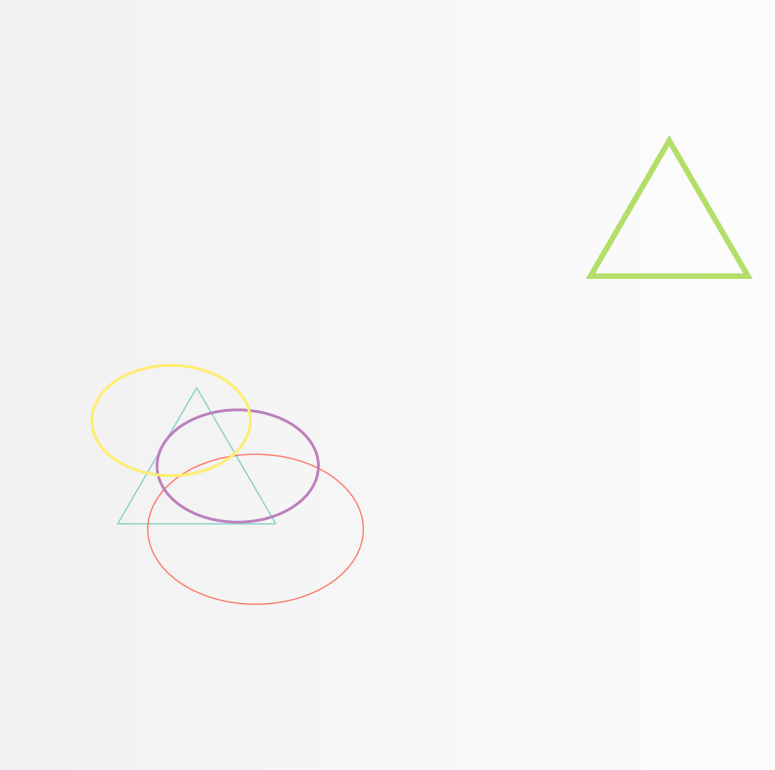[{"shape": "triangle", "thickness": 0.5, "radius": 0.59, "center": [0.254, 0.379]}, {"shape": "oval", "thickness": 0.5, "radius": 0.7, "center": [0.33, 0.313]}, {"shape": "triangle", "thickness": 2, "radius": 0.59, "center": [0.864, 0.7]}, {"shape": "oval", "thickness": 1, "radius": 0.52, "center": [0.307, 0.395]}, {"shape": "oval", "thickness": 1, "radius": 0.51, "center": [0.221, 0.454]}]